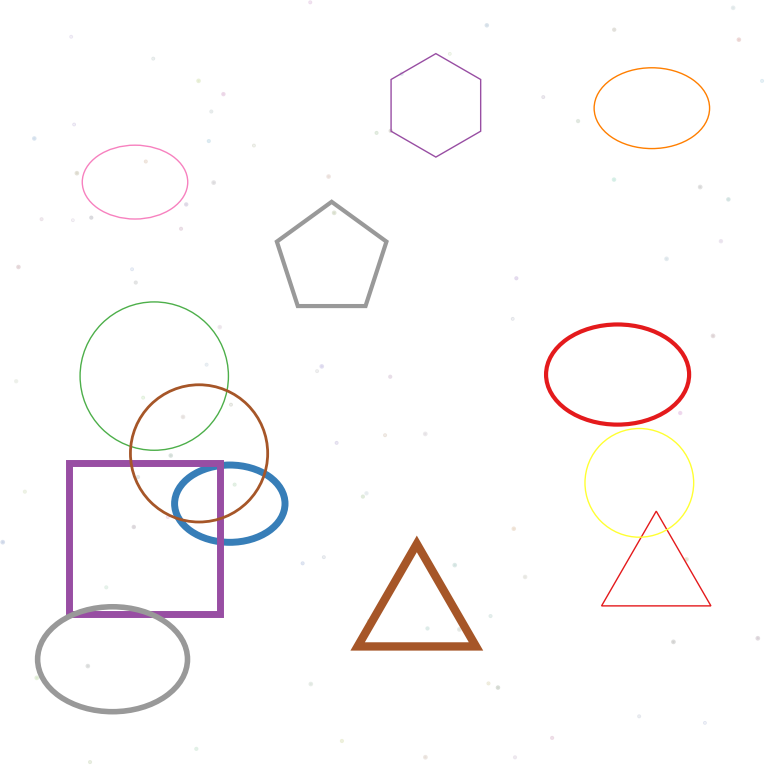[{"shape": "triangle", "thickness": 0.5, "radius": 0.41, "center": [0.852, 0.254]}, {"shape": "oval", "thickness": 1.5, "radius": 0.46, "center": [0.802, 0.514]}, {"shape": "oval", "thickness": 2.5, "radius": 0.36, "center": [0.298, 0.346]}, {"shape": "circle", "thickness": 0.5, "radius": 0.48, "center": [0.2, 0.512]}, {"shape": "hexagon", "thickness": 0.5, "radius": 0.34, "center": [0.566, 0.863]}, {"shape": "square", "thickness": 2.5, "radius": 0.49, "center": [0.188, 0.301]}, {"shape": "oval", "thickness": 0.5, "radius": 0.37, "center": [0.847, 0.86]}, {"shape": "circle", "thickness": 0.5, "radius": 0.35, "center": [0.83, 0.373]}, {"shape": "triangle", "thickness": 3, "radius": 0.44, "center": [0.541, 0.205]}, {"shape": "circle", "thickness": 1, "radius": 0.45, "center": [0.259, 0.411]}, {"shape": "oval", "thickness": 0.5, "radius": 0.34, "center": [0.175, 0.764]}, {"shape": "pentagon", "thickness": 1.5, "radius": 0.37, "center": [0.431, 0.663]}, {"shape": "oval", "thickness": 2, "radius": 0.49, "center": [0.146, 0.144]}]